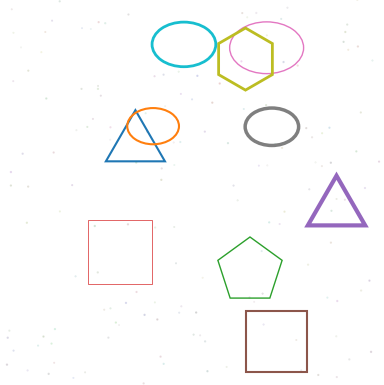[{"shape": "triangle", "thickness": 1.5, "radius": 0.44, "center": [0.352, 0.625]}, {"shape": "oval", "thickness": 1.5, "radius": 0.34, "center": [0.398, 0.672]}, {"shape": "pentagon", "thickness": 1, "radius": 0.44, "center": [0.649, 0.297]}, {"shape": "square", "thickness": 0.5, "radius": 0.42, "center": [0.311, 0.346]}, {"shape": "triangle", "thickness": 3, "radius": 0.43, "center": [0.874, 0.458]}, {"shape": "square", "thickness": 1.5, "radius": 0.39, "center": [0.719, 0.113]}, {"shape": "oval", "thickness": 1, "radius": 0.48, "center": [0.693, 0.876]}, {"shape": "oval", "thickness": 2.5, "radius": 0.35, "center": [0.706, 0.671]}, {"shape": "hexagon", "thickness": 2, "radius": 0.4, "center": [0.638, 0.847]}, {"shape": "oval", "thickness": 2, "radius": 0.41, "center": [0.478, 0.885]}]